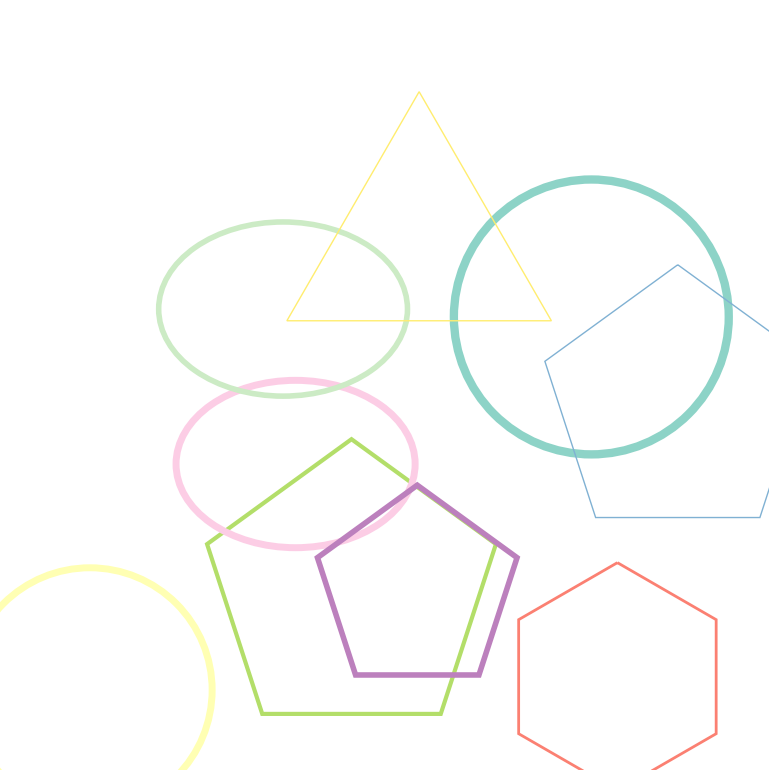[{"shape": "circle", "thickness": 3, "radius": 0.89, "center": [0.768, 0.588]}, {"shape": "circle", "thickness": 2.5, "radius": 0.79, "center": [0.117, 0.104]}, {"shape": "hexagon", "thickness": 1, "radius": 0.74, "center": [0.802, 0.121]}, {"shape": "pentagon", "thickness": 0.5, "radius": 0.91, "center": [0.88, 0.475]}, {"shape": "pentagon", "thickness": 1.5, "radius": 0.99, "center": [0.456, 0.232]}, {"shape": "oval", "thickness": 2.5, "radius": 0.78, "center": [0.384, 0.397]}, {"shape": "pentagon", "thickness": 2, "radius": 0.68, "center": [0.542, 0.234]}, {"shape": "oval", "thickness": 2, "radius": 0.81, "center": [0.368, 0.599]}, {"shape": "triangle", "thickness": 0.5, "radius": 0.99, "center": [0.544, 0.683]}]